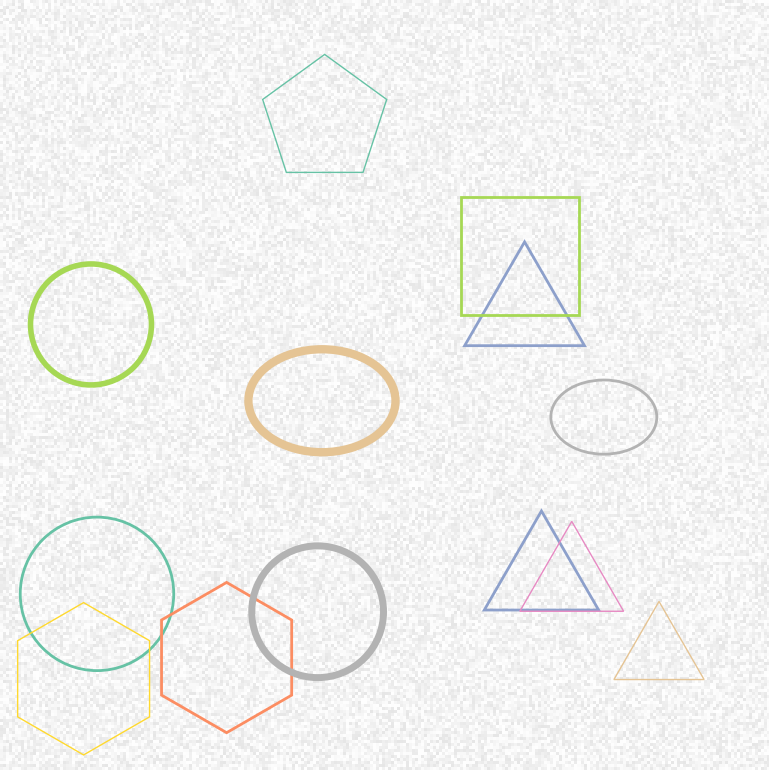[{"shape": "circle", "thickness": 1, "radius": 0.5, "center": [0.126, 0.229]}, {"shape": "pentagon", "thickness": 0.5, "radius": 0.42, "center": [0.422, 0.845]}, {"shape": "hexagon", "thickness": 1, "radius": 0.49, "center": [0.294, 0.146]}, {"shape": "triangle", "thickness": 1, "radius": 0.45, "center": [0.681, 0.596]}, {"shape": "triangle", "thickness": 1, "radius": 0.43, "center": [0.703, 0.251]}, {"shape": "triangle", "thickness": 0.5, "radius": 0.39, "center": [0.743, 0.245]}, {"shape": "circle", "thickness": 2, "radius": 0.39, "center": [0.118, 0.579]}, {"shape": "square", "thickness": 1, "radius": 0.38, "center": [0.676, 0.667]}, {"shape": "hexagon", "thickness": 0.5, "radius": 0.49, "center": [0.109, 0.118]}, {"shape": "oval", "thickness": 3, "radius": 0.48, "center": [0.418, 0.48]}, {"shape": "triangle", "thickness": 0.5, "radius": 0.34, "center": [0.856, 0.151]}, {"shape": "oval", "thickness": 1, "radius": 0.34, "center": [0.784, 0.458]}, {"shape": "circle", "thickness": 2.5, "radius": 0.43, "center": [0.413, 0.206]}]